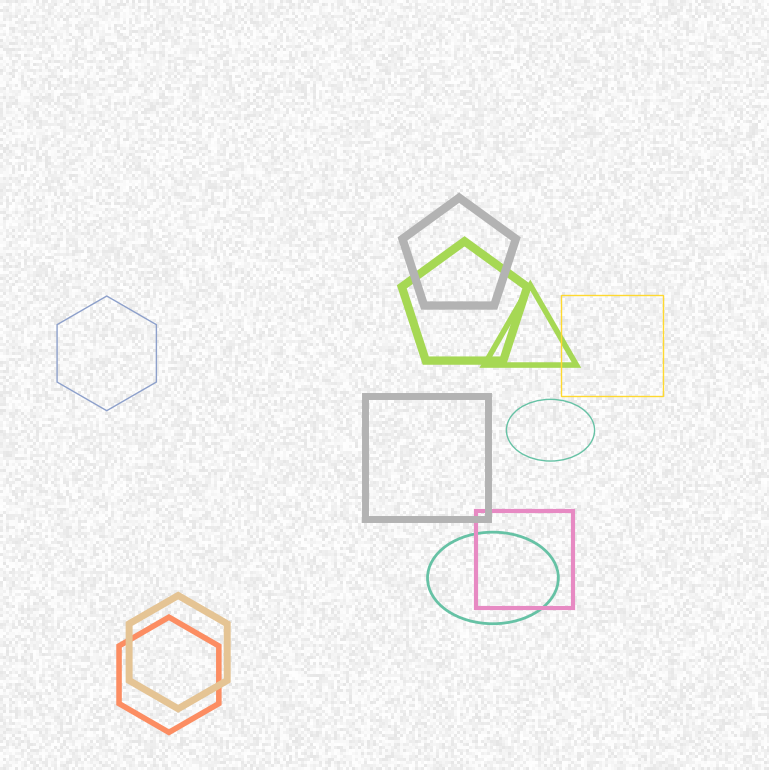[{"shape": "oval", "thickness": 0.5, "radius": 0.29, "center": [0.715, 0.441]}, {"shape": "oval", "thickness": 1, "radius": 0.42, "center": [0.64, 0.249]}, {"shape": "hexagon", "thickness": 2, "radius": 0.37, "center": [0.219, 0.124]}, {"shape": "hexagon", "thickness": 0.5, "radius": 0.37, "center": [0.139, 0.541]}, {"shape": "square", "thickness": 1.5, "radius": 0.32, "center": [0.682, 0.274]}, {"shape": "pentagon", "thickness": 3, "radius": 0.43, "center": [0.603, 0.601]}, {"shape": "triangle", "thickness": 2, "radius": 0.35, "center": [0.689, 0.561]}, {"shape": "square", "thickness": 0.5, "radius": 0.33, "center": [0.795, 0.551]}, {"shape": "hexagon", "thickness": 2.5, "radius": 0.37, "center": [0.231, 0.153]}, {"shape": "square", "thickness": 2.5, "radius": 0.4, "center": [0.554, 0.406]}, {"shape": "pentagon", "thickness": 3, "radius": 0.39, "center": [0.596, 0.666]}]